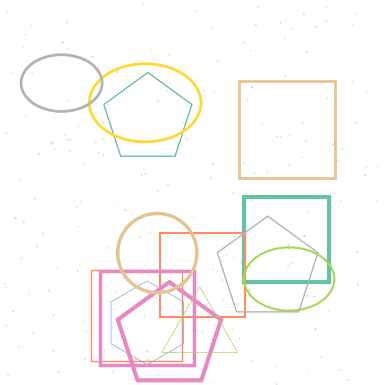[{"shape": "pentagon", "thickness": 1, "radius": 0.6, "center": [0.384, 0.692]}, {"shape": "square", "thickness": 3, "radius": 0.55, "center": [0.744, 0.378]}, {"shape": "square", "thickness": 1.5, "radius": 0.55, "center": [0.526, 0.286]}, {"shape": "square", "thickness": 1, "radius": 0.59, "center": [0.355, 0.181]}, {"shape": "hexagon", "thickness": 0.5, "radius": 0.54, "center": [0.383, 0.162]}, {"shape": "square", "thickness": 2.5, "radius": 0.61, "center": [0.381, 0.174]}, {"shape": "pentagon", "thickness": 3, "radius": 0.7, "center": [0.44, 0.126]}, {"shape": "oval", "thickness": 1.5, "radius": 0.59, "center": [0.751, 0.275]}, {"shape": "triangle", "thickness": 0.5, "radius": 0.57, "center": [0.519, 0.141]}, {"shape": "oval", "thickness": 2, "radius": 0.72, "center": [0.377, 0.733]}, {"shape": "square", "thickness": 2, "radius": 0.62, "center": [0.745, 0.664]}, {"shape": "circle", "thickness": 2.5, "radius": 0.51, "center": [0.409, 0.343]}, {"shape": "pentagon", "thickness": 1, "radius": 0.69, "center": [0.695, 0.301]}, {"shape": "oval", "thickness": 2, "radius": 0.53, "center": [0.16, 0.784]}]